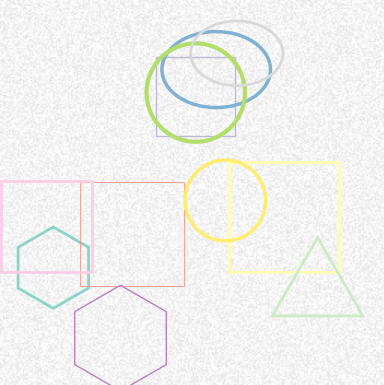[{"shape": "hexagon", "thickness": 2, "radius": 0.53, "center": [0.138, 0.305]}, {"shape": "square", "thickness": 2, "radius": 0.72, "center": [0.738, 0.437]}, {"shape": "square", "thickness": 1, "radius": 0.51, "center": [0.509, 0.749]}, {"shape": "square", "thickness": 0.5, "radius": 0.68, "center": [0.343, 0.393]}, {"shape": "oval", "thickness": 2.5, "radius": 0.71, "center": [0.562, 0.819]}, {"shape": "circle", "thickness": 3, "radius": 0.64, "center": [0.508, 0.759]}, {"shape": "square", "thickness": 2, "radius": 0.59, "center": [0.121, 0.412]}, {"shape": "oval", "thickness": 2, "radius": 0.6, "center": [0.615, 0.861]}, {"shape": "hexagon", "thickness": 1, "radius": 0.69, "center": [0.313, 0.122]}, {"shape": "triangle", "thickness": 2, "radius": 0.68, "center": [0.825, 0.247]}, {"shape": "circle", "thickness": 2.5, "radius": 0.52, "center": [0.585, 0.479]}]